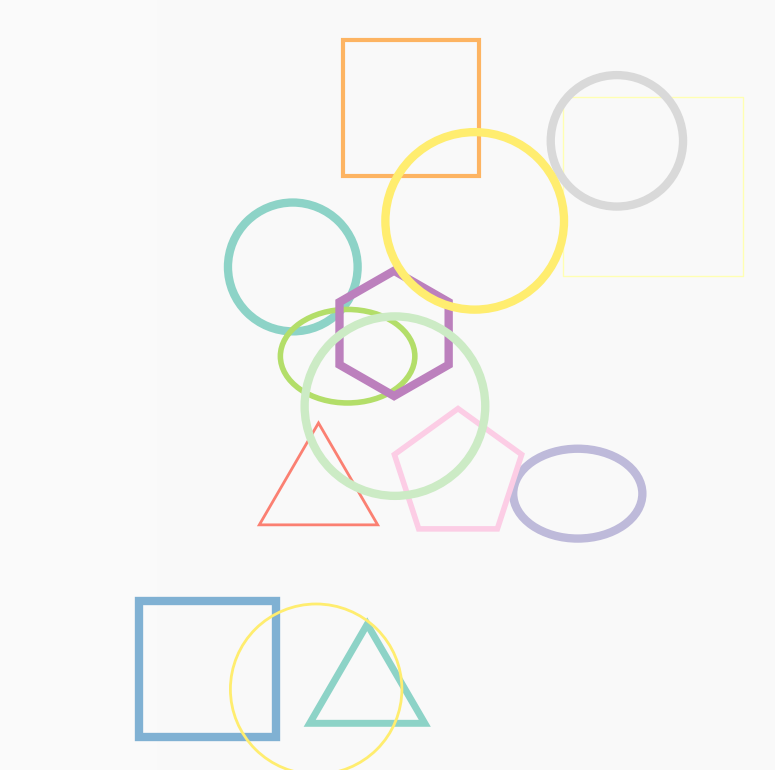[{"shape": "circle", "thickness": 3, "radius": 0.42, "center": [0.378, 0.653]}, {"shape": "triangle", "thickness": 2.5, "radius": 0.43, "center": [0.474, 0.104]}, {"shape": "square", "thickness": 0.5, "radius": 0.58, "center": [0.843, 0.758]}, {"shape": "oval", "thickness": 3, "radius": 0.42, "center": [0.746, 0.359]}, {"shape": "triangle", "thickness": 1, "radius": 0.44, "center": [0.411, 0.362]}, {"shape": "square", "thickness": 3, "radius": 0.44, "center": [0.267, 0.131]}, {"shape": "square", "thickness": 1.5, "radius": 0.44, "center": [0.53, 0.859]}, {"shape": "oval", "thickness": 2, "radius": 0.43, "center": [0.449, 0.537]}, {"shape": "pentagon", "thickness": 2, "radius": 0.43, "center": [0.591, 0.383]}, {"shape": "circle", "thickness": 3, "radius": 0.43, "center": [0.796, 0.817]}, {"shape": "hexagon", "thickness": 3, "radius": 0.41, "center": [0.508, 0.567]}, {"shape": "circle", "thickness": 3, "radius": 0.58, "center": [0.51, 0.473]}, {"shape": "circle", "thickness": 1, "radius": 0.55, "center": [0.408, 0.105]}, {"shape": "circle", "thickness": 3, "radius": 0.58, "center": [0.613, 0.713]}]